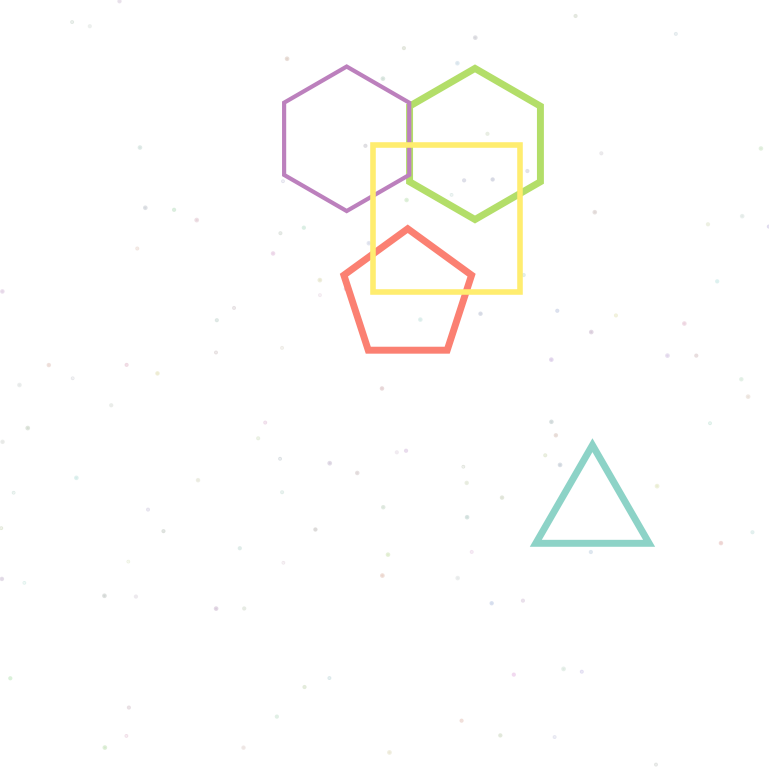[{"shape": "triangle", "thickness": 2.5, "radius": 0.42, "center": [0.769, 0.337]}, {"shape": "pentagon", "thickness": 2.5, "radius": 0.44, "center": [0.53, 0.616]}, {"shape": "hexagon", "thickness": 2.5, "radius": 0.49, "center": [0.617, 0.813]}, {"shape": "hexagon", "thickness": 1.5, "radius": 0.47, "center": [0.45, 0.82]}, {"shape": "square", "thickness": 2, "radius": 0.48, "center": [0.58, 0.716]}]